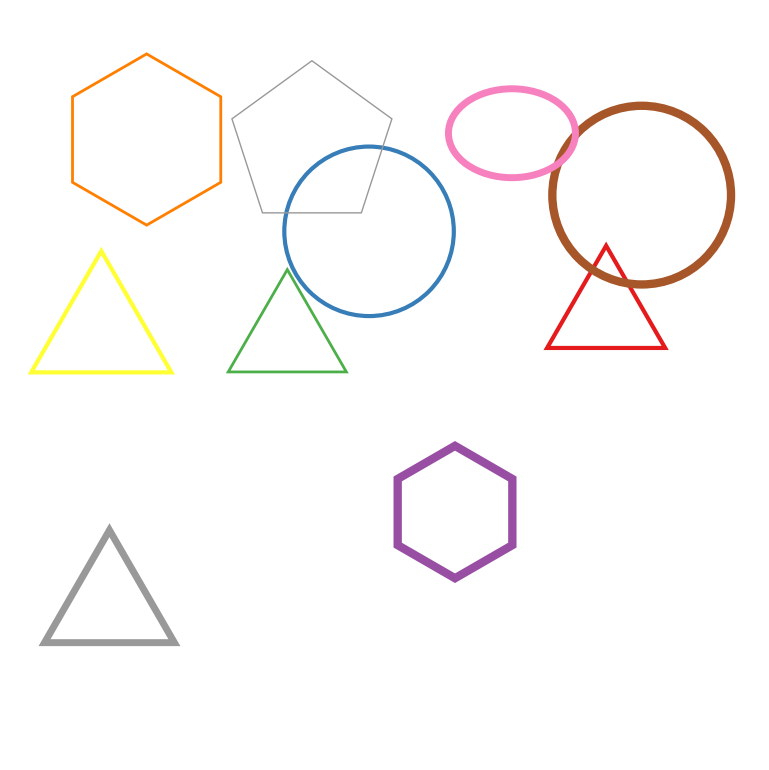[{"shape": "triangle", "thickness": 1.5, "radius": 0.44, "center": [0.787, 0.592]}, {"shape": "circle", "thickness": 1.5, "radius": 0.55, "center": [0.479, 0.7]}, {"shape": "triangle", "thickness": 1, "radius": 0.44, "center": [0.373, 0.561]}, {"shape": "hexagon", "thickness": 3, "radius": 0.43, "center": [0.591, 0.335]}, {"shape": "hexagon", "thickness": 1, "radius": 0.56, "center": [0.19, 0.819]}, {"shape": "triangle", "thickness": 1.5, "radius": 0.53, "center": [0.132, 0.569]}, {"shape": "circle", "thickness": 3, "radius": 0.58, "center": [0.833, 0.747]}, {"shape": "oval", "thickness": 2.5, "radius": 0.41, "center": [0.665, 0.827]}, {"shape": "pentagon", "thickness": 0.5, "radius": 0.55, "center": [0.405, 0.812]}, {"shape": "triangle", "thickness": 2.5, "radius": 0.49, "center": [0.142, 0.214]}]